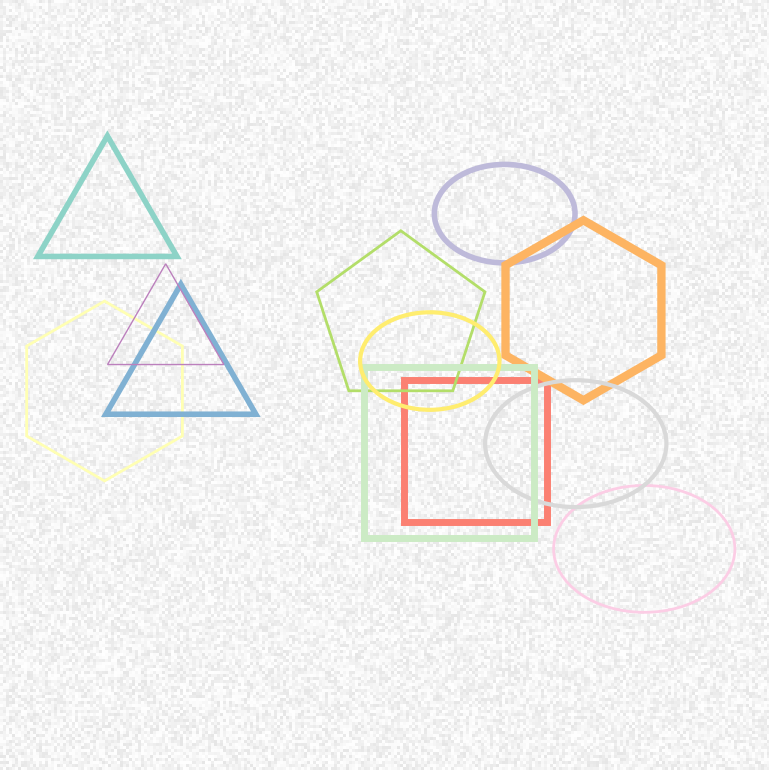[{"shape": "triangle", "thickness": 2, "radius": 0.52, "center": [0.139, 0.719]}, {"shape": "hexagon", "thickness": 1, "radius": 0.58, "center": [0.136, 0.492]}, {"shape": "oval", "thickness": 2, "radius": 0.46, "center": [0.655, 0.723]}, {"shape": "square", "thickness": 2.5, "radius": 0.46, "center": [0.618, 0.414]}, {"shape": "triangle", "thickness": 2, "radius": 0.56, "center": [0.235, 0.518]}, {"shape": "hexagon", "thickness": 3, "radius": 0.58, "center": [0.758, 0.597]}, {"shape": "pentagon", "thickness": 1, "radius": 0.57, "center": [0.521, 0.585]}, {"shape": "oval", "thickness": 1, "radius": 0.59, "center": [0.837, 0.287]}, {"shape": "oval", "thickness": 1.5, "radius": 0.59, "center": [0.748, 0.424]}, {"shape": "triangle", "thickness": 0.5, "radius": 0.44, "center": [0.215, 0.57]}, {"shape": "square", "thickness": 2.5, "radius": 0.55, "center": [0.583, 0.412]}, {"shape": "oval", "thickness": 1.5, "radius": 0.45, "center": [0.558, 0.531]}]